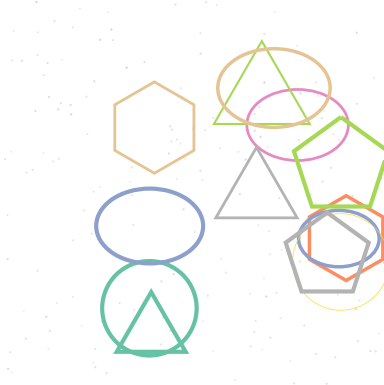[{"shape": "circle", "thickness": 3, "radius": 0.61, "center": [0.388, 0.199]}, {"shape": "triangle", "thickness": 3, "radius": 0.52, "center": [0.393, 0.138]}, {"shape": "hexagon", "thickness": 2.5, "radius": 0.55, "center": [0.899, 0.382]}, {"shape": "oval", "thickness": 3, "radius": 0.69, "center": [0.389, 0.413]}, {"shape": "oval", "thickness": 2.5, "radius": 0.52, "center": [0.88, 0.38]}, {"shape": "oval", "thickness": 2, "radius": 0.66, "center": [0.773, 0.675]}, {"shape": "pentagon", "thickness": 3, "radius": 0.64, "center": [0.886, 0.567]}, {"shape": "triangle", "thickness": 1.5, "radius": 0.72, "center": [0.68, 0.75]}, {"shape": "circle", "thickness": 0.5, "radius": 0.63, "center": [0.885, 0.32]}, {"shape": "hexagon", "thickness": 2, "radius": 0.59, "center": [0.401, 0.669]}, {"shape": "oval", "thickness": 2.5, "radius": 0.73, "center": [0.712, 0.771]}, {"shape": "pentagon", "thickness": 3, "radius": 0.57, "center": [0.85, 0.335]}, {"shape": "triangle", "thickness": 2, "radius": 0.61, "center": [0.666, 0.495]}]